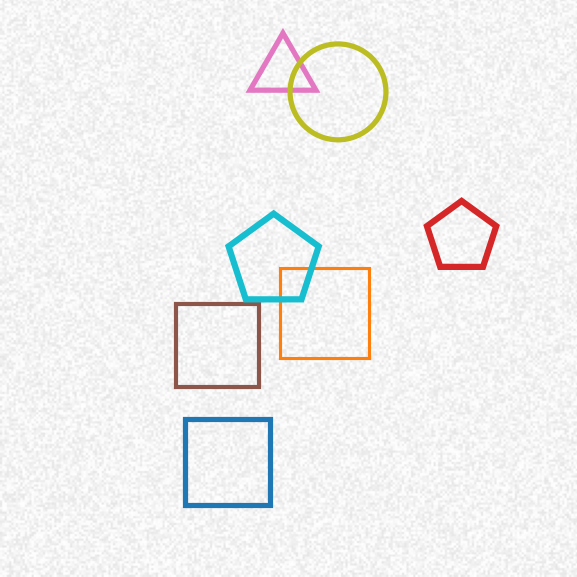[{"shape": "square", "thickness": 2.5, "radius": 0.37, "center": [0.394, 0.199]}, {"shape": "square", "thickness": 1.5, "radius": 0.39, "center": [0.562, 0.458]}, {"shape": "pentagon", "thickness": 3, "radius": 0.32, "center": [0.799, 0.588]}, {"shape": "square", "thickness": 2, "radius": 0.36, "center": [0.377, 0.401]}, {"shape": "triangle", "thickness": 2.5, "radius": 0.33, "center": [0.49, 0.876]}, {"shape": "circle", "thickness": 2.5, "radius": 0.42, "center": [0.585, 0.84]}, {"shape": "pentagon", "thickness": 3, "radius": 0.41, "center": [0.474, 0.547]}]